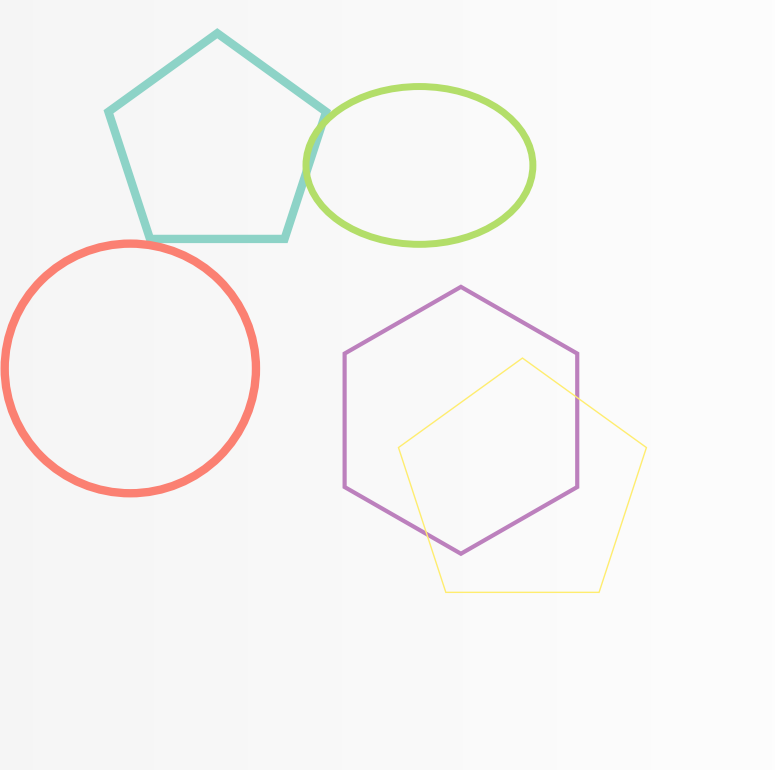[{"shape": "pentagon", "thickness": 3, "radius": 0.74, "center": [0.28, 0.809]}, {"shape": "circle", "thickness": 3, "radius": 0.81, "center": [0.168, 0.522]}, {"shape": "oval", "thickness": 2.5, "radius": 0.73, "center": [0.541, 0.785]}, {"shape": "hexagon", "thickness": 1.5, "radius": 0.87, "center": [0.595, 0.454]}, {"shape": "pentagon", "thickness": 0.5, "radius": 0.84, "center": [0.674, 0.367]}]